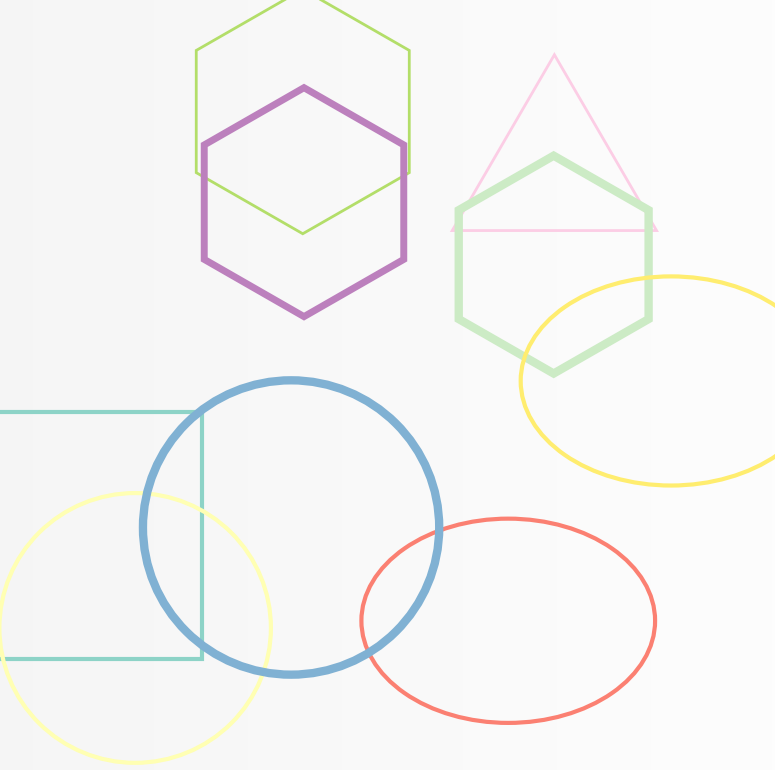[{"shape": "square", "thickness": 1.5, "radius": 0.8, "center": [0.101, 0.305]}, {"shape": "circle", "thickness": 1.5, "radius": 0.88, "center": [0.174, 0.184]}, {"shape": "oval", "thickness": 1.5, "radius": 0.95, "center": [0.656, 0.194]}, {"shape": "circle", "thickness": 3, "radius": 0.96, "center": [0.376, 0.315]}, {"shape": "hexagon", "thickness": 1, "radius": 0.79, "center": [0.391, 0.855]}, {"shape": "triangle", "thickness": 1, "radius": 0.76, "center": [0.715, 0.777]}, {"shape": "hexagon", "thickness": 2.5, "radius": 0.74, "center": [0.392, 0.737]}, {"shape": "hexagon", "thickness": 3, "radius": 0.71, "center": [0.714, 0.656]}, {"shape": "oval", "thickness": 1.5, "radius": 0.97, "center": [0.866, 0.505]}]